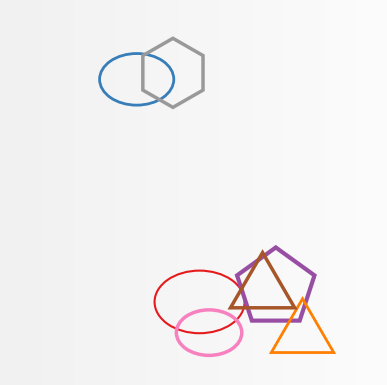[{"shape": "oval", "thickness": 1.5, "radius": 0.58, "center": [0.515, 0.216]}, {"shape": "oval", "thickness": 2, "radius": 0.48, "center": [0.353, 0.794]}, {"shape": "pentagon", "thickness": 3, "radius": 0.53, "center": [0.712, 0.252]}, {"shape": "triangle", "thickness": 2, "radius": 0.47, "center": [0.781, 0.131]}, {"shape": "triangle", "thickness": 2.5, "radius": 0.48, "center": [0.678, 0.248]}, {"shape": "oval", "thickness": 2.5, "radius": 0.42, "center": [0.54, 0.136]}, {"shape": "hexagon", "thickness": 2.5, "radius": 0.45, "center": [0.446, 0.811]}]